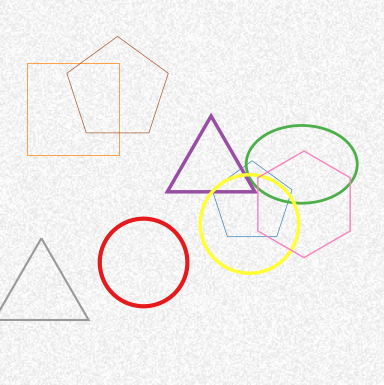[{"shape": "circle", "thickness": 3, "radius": 0.57, "center": [0.373, 0.318]}, {"shape": "pentagon", "thickness": 0.5, "radius": 0.55, "center": [0.655, 0.473]}, {"shape": "oval", "thickness": 2, "radius": 0.72, "center": [0.784, 0.573]}, {"shape": "triangle", "thickness": 2.5, "radius": 0.66, "center": [0.548, 0.567]}, {"shape": "square", "thickness": 0.5, "radius": 0.6, "center": [0.191, 0.716]}, {"shape": "circle", "thickness": 2.5, "radius": 0.64, "center": [0.648, 0.418]}, {"shape": "pentagon", "thickness": 0.5, "radius": 0.69, "center": [0.305, 0.767]}, {"shape": "hexagon", "thickness": 1, "radius": 0.69, "center": [0.79, 0.469]}, {"shape": "triangle", "thickness": 1.5, "radius": 0.71, "center": [0.107, 0.24]}]